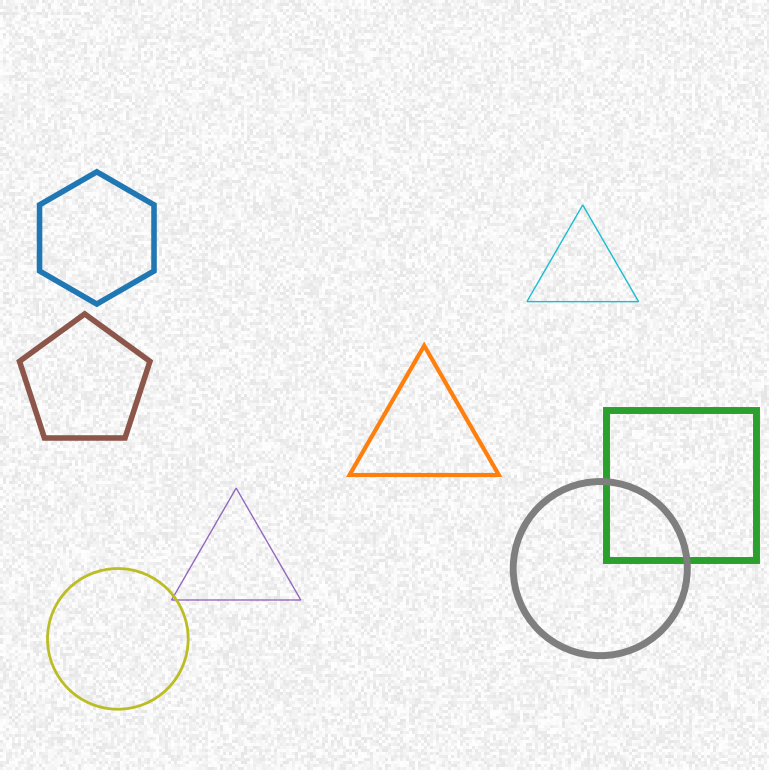[{"shape": "hexagon", "thickness": 2, "radius": 0.43, "center": [0.126, 0.691]}, {"shape": "triangle", "thickness": 1.5, "radius": 0.56, "center": [0.551, 0.439]}, {"shape": "square", "thickness": 2.5, "radius": 0.49, "center": [0.884, 0.37]}, {"shape": "triangle", "thickness": 0.5, "radius": 0.48, "center": [0.307, 0.269]}, {"shape": "pentagon", "thickness": 2, "radius": 0.45, "center": [0.11, 0.503]}, {"shape": "circle", "thickness": 2.5, "radius": 0.57, "center": [0.78, 0.262]}, {"shape": "circle", "thickness": 1, "radius": 0.46, "center": [0.153, 0.17]}, {"shape": "triangle", "thickness": 0.5, "radius": 0.42, "center": [0.757, 0.65]}]